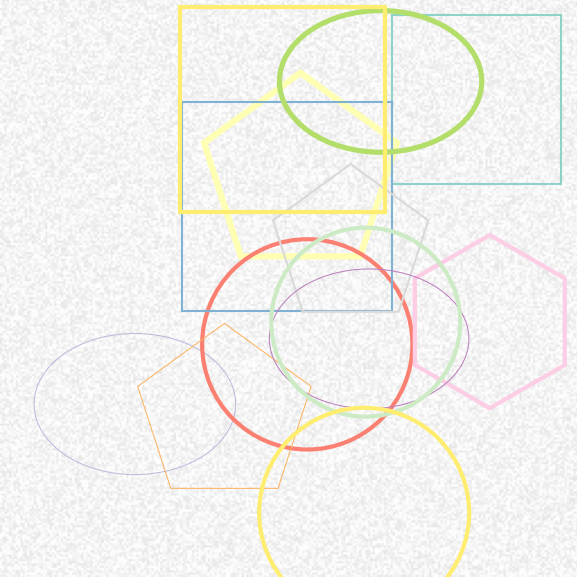[{"shape": "square", "thickness": 1, "radius": 0.73, "center": [0.825, 0.826]}, {"shape": "pentagon", "thickness": 3, "radius": 0.88, "center": [0.52, 0.697]}, {"shape": "oval", "thickness": 0.5, "radius": 0.87, "center": [0.234, 0.299]}, {"shape": "circle", "thickness": 2, "radius": 0.91, "center": [0.532, 0.403]}, {"shape": "square", "thickness": 1, "radius": 0.91, "center": [0.497, 0.641]}, {"shape": "pentagon", "thickness": 0.5, "radius": 0.79, "center": [0.389, 0.281]}, {"shape": "oval", "thickness": 2.5, "radius": 0.88, "center": [0.659, 0.858]}, {"shape": "hexagon", "thickness": 2, "radius": 0.75, "center": [0.848, 0.442]}, {"shape": "pentagon", "thickness": 1, "radius": 0.71, "center": [0.607, 0.574]}, {"shape": "oval", "thickness": 0.5, "radius": 0.86, "center": [0.639, 0.412]}, {"shape": "circle", "thickness": 2, "radius": 0.82, "center": [0.633, 0.441]}, {"shape": "square", "thickness": 2, "radius": 0.89, "center": [0.489, 0.809]}, {"shape": "circle", "thickness": 2, "radius": 0.91, "center": [0.631, 0.111]}]